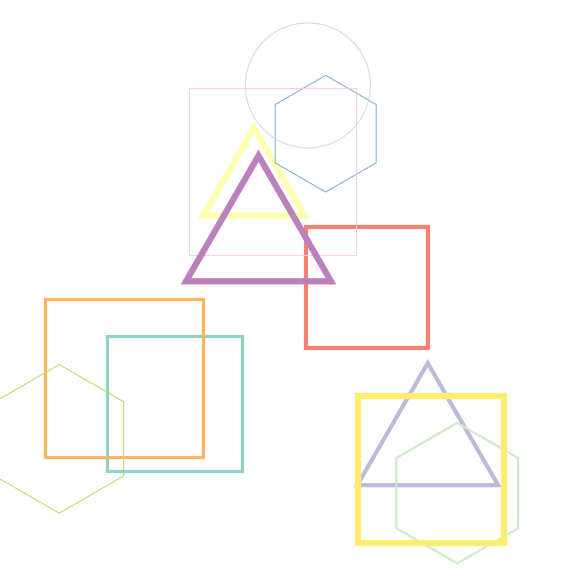[{"shape": "square", "thickness": 1.5, "radius": 0.59, "center": [0.302, 0.301]}, {"shape": "triangle", "thickness": 3, "radius": 0.51, "center": [0.44, 0.676]}, {"shape": "triangle", "thickness": 2, "radius": 0.7, "center": [0.741, 0.229]}, {"shape": "square", "thickness": 2, "radius": 0.52, "center": [0.636, 0.501]}, {"shape": "hexagon", "thickness": 0.5, "radius": 0.5, "center": [0.564, 0.768]}, {"shape": "square", "thickness": 1.5, "radius": 0.68, "center": [0.215, 0.344]}, {"shape": "hexagon", "thickness": 0.5, "radius": 0.64, "center": [0.103, 0.239]}, {"shape": "square", "thickness": 0.5, "radius": 0.72, "center": [0.471, 0.702]}, {"shape": "circle", "thickness": 0.5, "radius": 0.54, "center": [0.533, 0.851]}, {"shape": "triangle", "thickness": 3, "radius": 0.72, "center": [0.448, 0.585]}, {"shape": "hexagon", "thickness": 1, "radius": 0.61, "center": [0.792, 0.145]}, {"shape": "square", "thickness": 3, "radius": 0.63, "center": [0.746, 0.186]}]